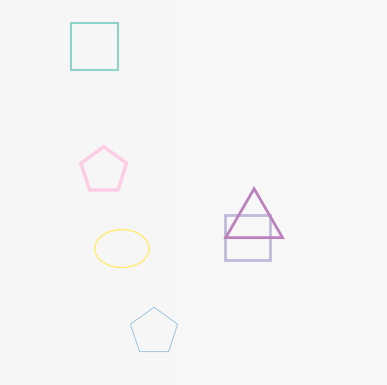[{"shape": "square", "thickness": 1.5, "radius": 0.3, "center": [0.243, 0.879]}, {"shape": "square", "thickness": 2, "radius": 0.29, "center": [0.64, 0.383]}, {"shape": "pentagon", "thickness": 0.5, "radius": 0.32, "center": [0.398, 0.138]}, {"shape": "pentagon", "thickness": 2.5, "radius": 0.31, "center": [0.268, 0.557]}, {"shape": "triangle", "thickness": 2, "radius": 0.42, "center": [0.656, 0.425]}, {"shape": "oval", "thickness": 1, "radius": 0.35, "center": [0.315, 0.354]}]